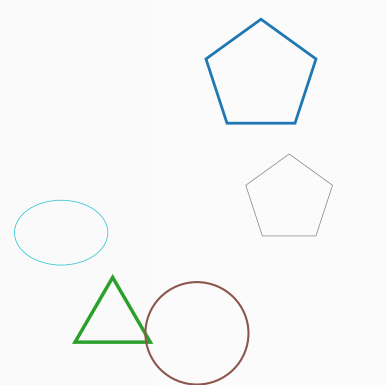[{"shape": "pentagon", "thickness": 2, "radius": 0.75, "center": [0.674, 0.801]}, {"shape": "triangle", "thickness": 2.5, "radius": 0.56, "center": [0.291, 0.167]}, {"shape": "circle", "thickness": 1.5, "radius": 0.66, "center": [0.508, 0.134]}, {"shape": "pentagon", "thickness": 0.5, "radius": 0.59, "center": [0.746, 0.482]}, {"shape": "oval", "thickness": 0.5, "radius": 0.6, "center": [0.158, 0.396]}]